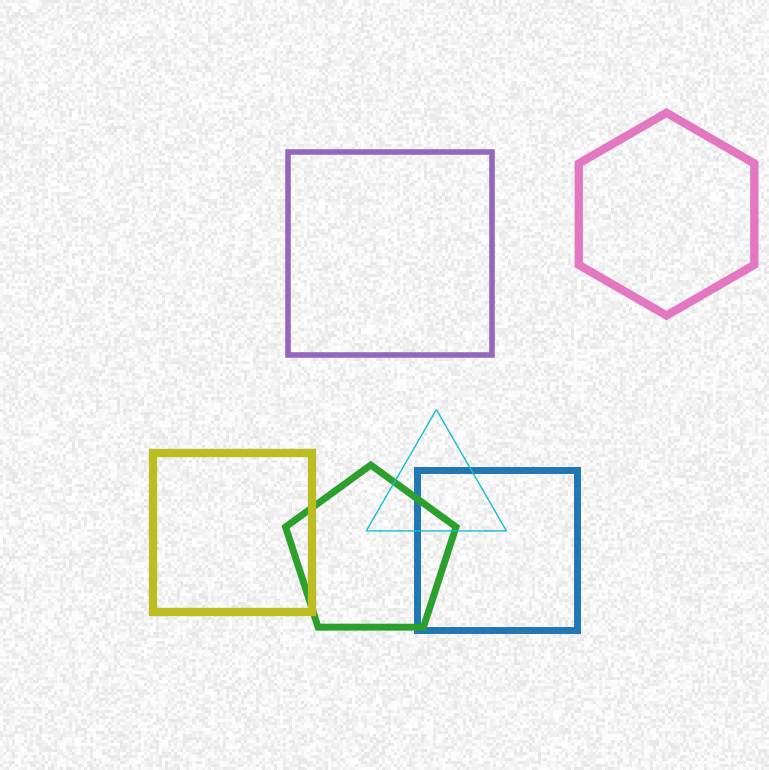[{"shape": "square", "thickness": 2.5, "radius": 0.52, "center": [0.646, 0.286]}, {"shape": "pentagon", "thickness": 2.5, "radius": 0.58, "center": [0.482, 0.28]}, {"shape": "square", "thickness": 2, "radius": 0.66, "center": [0.506, 0.671]}, {"shape": "hexagon", "thickness": 3, "radius": 0.66, "center": [0.866, 0.722]}, {"shape": "square", "thickness": 3, "radius": 0.52, "center": [0.301, 0.308]}, {"shape": "triangle", "thickness": 0.5, "radius": 0.53, "center": [0.567, 0.363]}]